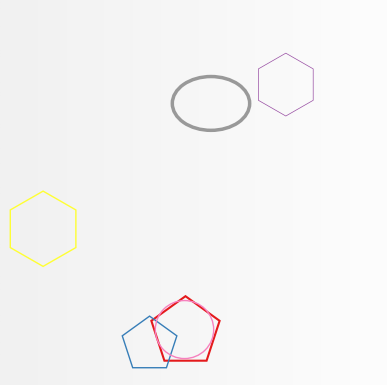[{"shape": "pentagon", "thickness": 1.5, "radius": 0.46, "center": [0.479, 0.138]}, {"shape": "pentagon", "thickness": 1, "radius": 0.37, "center": [0.386, 0.105]}, {"shape": "hexagon", "thickness": 0.5, "radius": 0.41, "center": [0.738, 0.78]}, {"shape": "hexagon", "thickness": 1, "radius": 0.49, "center": [0.111, 0.406]}, {"shape": "circle", "thickness": 1, "radius": 0.38, "center": [0.476, 0.144]}, {"shape": "oval", "thickness": 2.5, "radius": 0.5, "center": [0.544, 0.731]}]